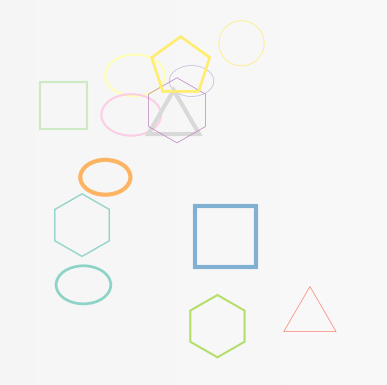[{"shape": "oval", "thickness": 2, "radius": 0.35, "center": [0.215, 0.26]}, {"shape": "hexagon", "thickness": 1, "radius": 0.41, "center": [0.212, 0.415]}, {"shape": "oval", "thickness": 1.5, "radius": 0.39, "center": [0.348, 0.804]}, {"shape": "oval", "thickness": 0.5, "radius": 0.29, "center": [0.494, 0.79]}, {"shape": "triangle", "thickness": 0.5, "radius": 0.39, "center": [0.8, 0.178]}, {"shape": "square", "thickness": 3, "radius": 0.39, "center": [0.582, 0.386]}, {"shape": "oval", "thickness": 3, "radius": 0.32, "center": [0.272, 0.54]}, {"shape": "hexagon", "thickness": 1.5, "radius": 0.4, "center": [0.561, 0.153]}, {"shape": "oval", "thickness": 1.5, "radius": 0.39, "center": [0.339, 0.702]}, {"shape": "triangle", "thickness": 3, "radius": 0.38, "center": [0.448, 0.69]}, {"shape": "hexagon", "thickness": 0.5, "radius": 0.42, "center": [0.457, 0.713]}, {"shape": "square", "thickness": 1.5, "radius": 0.31, "center": [0.164, 0.727]}, {"shape": "circle", "thickness": 0.5, "radius": 0.29, "center": [0.623, 0.888]}, {"shape": "pentagon", "thickness": 2, "radius": 0.39, "center": [0.466, 0.826]}]